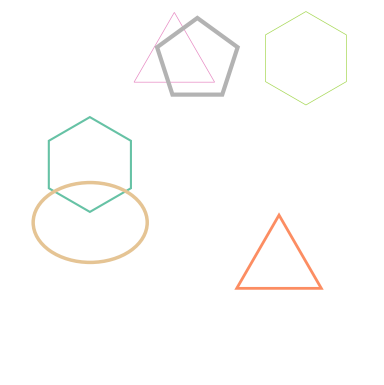[{"shape": "hexagon", "thickness": 1.5, "radius": 0.62, "center": [0.233, 0.573]}, {"shape": "triangle", "thickness": 2, "radius": 0.63, "center": [0.725, 0.314]}, {"shape": "triangle", "thickness": 0.5, "radius": 0.6, "center": [0.453, 0.847]}, {"shape": "hexagon", "thickness": 0.5, "radius": 0.61, "center": [0.795, 0.849]}, {"shape": "oval", "thickness": 2.5, "radius": 0.74, "center": [0.234, 0.422]}, {"shape": "pentagon", "thickness": 3, "radius": 0.55, "center": [0.513, 0.843]}]